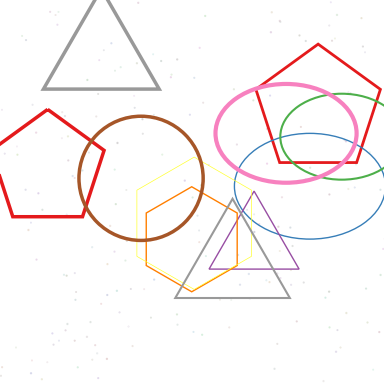[{"shape": "pentagon", "thickness": 2, "radius": 0.85, "center": [0.826, 0.715]}, {"shape": "pentagon", "thickness": 2.5, "radius": 0.77, "center": [0.124, 0.562]}, {"shape": "oval", "thickness": 1, "radius": 0.98, "center": [0.805, 0.516]}, {"shape": "oval", "thickness": 1.5, "radius": 0.8, "center": [0.888, 0.645]}, {"shape": "triangle", "thickness": 1, "radius": 0.68, "center": [0.66, 0.369]}, {"shape": "hexagon", "thickness": 1, "radius": 0.68, "center": [0.498, 0.379]}, {"shape": "hexagon", "thickness": 0.5, "radius": 0.86, "center": [0.504, 0.42]}, {"shape": "circle", "thickness": 2.5, "radius": 0.81, "center": [0.366, 0.537]}, {"shape": "oval", "thickness": 3, "radius": 0.92, "center": [0.743, 0.654]}, {"shape": "triangle", "thickness": 1.5, "radius": 0.86, "center": [0.604, 0.312]}, {"shape": "triangle", "thickness": 2.5, "radius": 0.87, "center": [0.263, 0.855]}]